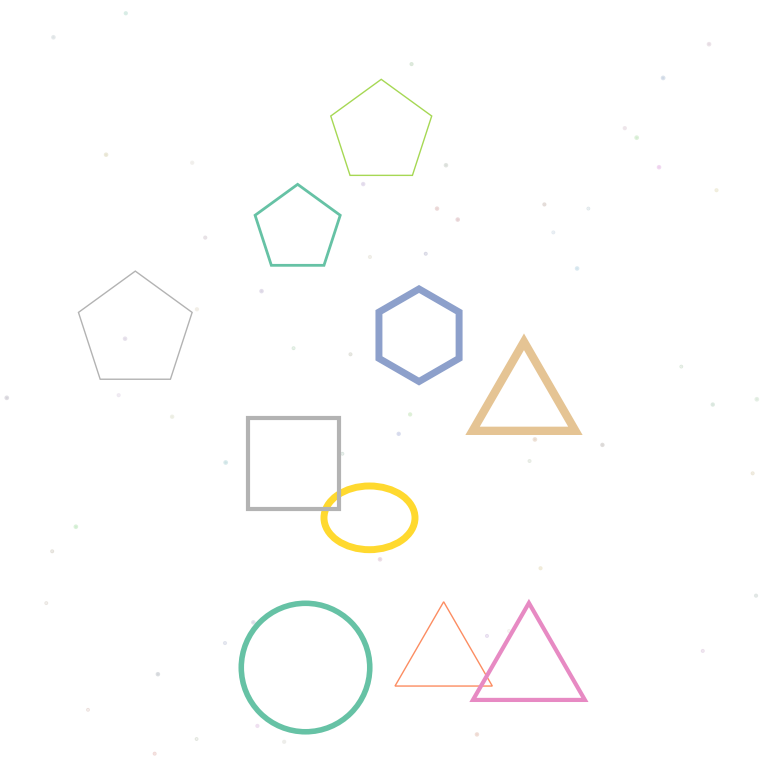[{"shape": "circle", "thickness": 2, "radius": 0.42, "center": [0.397, 0.133]}, {"shape": "pentagon", "thickness": 1, "radius": 0.29, "center": [0.387, 0.702]}, {"shape": "triangle", "thickness": 0.5, "radius": 0.36, "center": [0.576, 0.146]}, {"shape": "hexagon", "thickness": 2.5, "radius": 0.3, "center": [0.544, 0.565]}, {"shape": "triangle", "thickness": 1.5, "radius": 0.42, "center": [0.687, 0.133]}, {"shape": "pentagon", "thickness": 0.5, "radius": 0.34, "center": [0.495, 0.828]}, {"shape": "oval", "thickness": 2.5, "radius": 0.3, "center": [0.48, 0.327]}, {"shape": "triangle", "thickness": 3, "radius": 0.39, "center": [0.681, 0.479]}, {"shape": "square", "thickness": 1.5, "radius": 0.3, "center": [0.382, 0.399]}, {"shape": "pentagon", "thickness": 0.5, "radius": 0.39, "center": [0.176, 0.57]}]